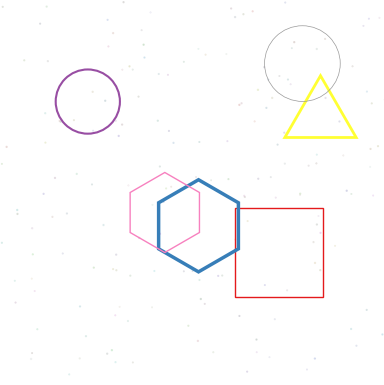[{"shape": "square", "thickness": 1, "radius": 0.57, "center": [0.725, 0.344]}, {"shape": "hexagon", "thickness": 2.5, "radius": 0.6, "center": [0.516, 0.414]}, {"shape": "circle", "thickness": 1.5, "radius": 0.42, "center": [0.228, 0.736]}, {"shape": "triangle", "thickness": 2, "radius": 0.53, "center": [0.832, 0.696]}, {"shape": "hexagon", "thickness": 1, "radius": 0.52, "center": [0.428, 0.448]}, {"shape": "circle", "thickness": 0.5, "radius": 0.49, "center": [0.785, 0.835]}]